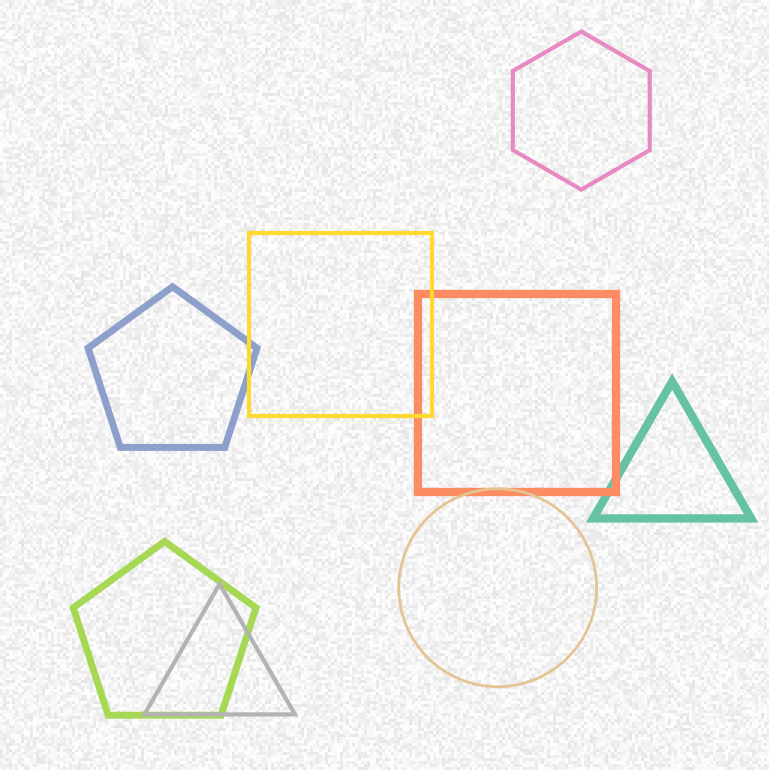[{"shape": "triangle", "thickness": 3, "radius": 0.59, "center": [0.873, 0.386]}, {"shape": "square", "thickness": 3, "radius": 0.64, "center": [0.672, 0.49]}, {"shape": "pentagon", "thickness": 2.5, "radius": 0.58, "center": [0.224, 0.512]}, {"shape": "hexagon", "thickness": 1.5, "radius": 0.51, "center": [0.755, 0.856]}, {"shape": "pentagon", "thickness": 2.5, "radius": 0.62, "center": [0.214, 0.172]}, {"shape": "square", "thickness": 1.5, "radius": 0.6, "center": [0.442, 0.578]}, {"shape": "circle", "thickness": 1, "radius": 0.64, "center": [0.646, 0.237]}, {"shape": "triangle", "thickness": 1.5, "radius": 0.56, "center": [0.285, 0.129]}]